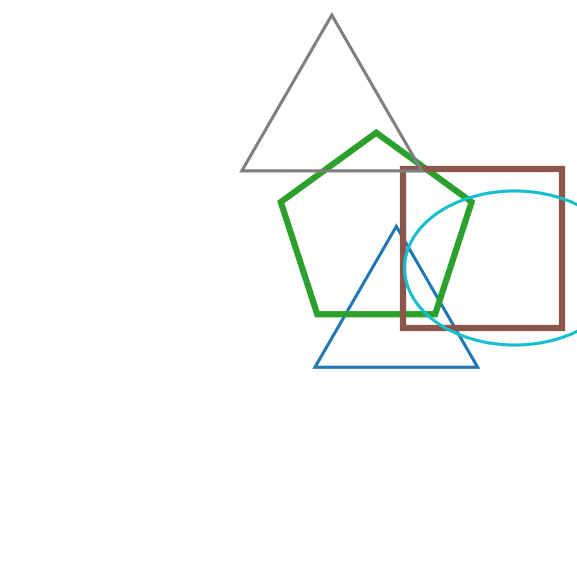[{"shape": "triangle", "thickness": 1.5, "radius": 0.81, "center": [0.686, 0.445]}, {"shape": "pentagon", "thickness": 3, "radius": 0.87, "center": [0.651, 0.596]}, {"shape": "square", "thickness": 3, "radius": 0.69, "center": [0.836, 0.569]}, {"shape": "triangle", "thickness": 1.5, "radius": 0.9, "center": [0.575, 0.793]}, {"shape": "oval", "thickness": 1.5, "radius": 0.95, "center": [0.891, 0.535]}]